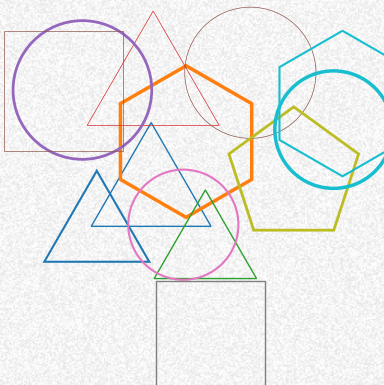[{"shape": "triangle", "thickness": 1.5, "radius": 0.79, "center": [0.251, 0.399]}, {"shape": "triangle", "thickness": 1, "radius": 0.9, "center": [0.393, 0.502]}, {"shape": "hexagon", "thickness": 2.5, "radius": 0.98, "center": [0.483, 0.632]}, {"shape": "triangle", "thickness": 1, "radius": 0.77, "center": [0.533, 0.353]}, {"shape": "triangle", "thickness": 0.5, "radius": 0.99, "center": [0.398, 0.773]}, {"shape": "circle", "thickness": 2, "radius": 0.9, "center": [0.214, 0.766]}, {"shape": "circle", "thickness": 0.5, "radius": 0.85, "center": [0.65, 0.811]}, {"shape": "square", "thickness": 0.5, "radius": 0.78, "center": [0.165, 0.763]}, {"shape": "circle", "thickness": 1.5, "radius": 0.72, "center": [0.476, 0.416]}, {"shape": "square", "thickness": 1, "radius": 0.71, "center": [0.546, 0.128]}, {"shape": "pentagon", "thickness": 2, "radius": 0.89, "center": [0.763, 0.545]}, {"shape": "circle", "thickness": 2.5, "radius": 0.76, "center": [0.866, 0.663]}, {"shape": "hexagon", "thickness": 1.5, "radius": 0.95, "center": [0.89, 0.731]}]